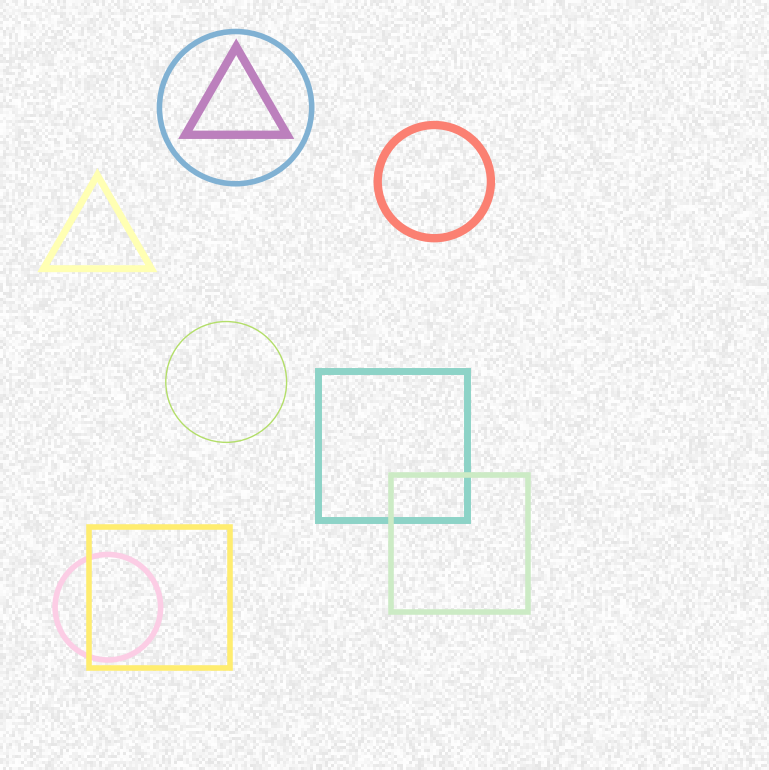[{"shape": "square", "thickness": 2.5, "radius": 0.48, "center": [0.51, 0.422]}, {"shape": "triangle", "thickness": 2.5, "radius": 0.41, "center": [0.126, 0.692]}, {"shape": "circle", "thickness": 3, "radius": 0.37, "center": [0.564, 0.764]}, {"shape": "circle", "thickness": 2, "radius": 0.49, "center": [0.306, 0.86]}, {"shape": "circle", "thickness": 0.5, "radius": 0.39, "center": [0.294, 0.504]}, {"shape": "circle", "thickness": 2, "radius": 0.34, "center": [0.14, 0.211]}, {"shape": "triangle", "thickness": 3, "radius": 0.38, "center": [0.307, 0.863]}, {"shape": "square", "thickness": 2, "radius": 0.44, "center": [0.597, 0.294]}, {"shape": "square", "thickness": 2, "radius": 0.46, "center": [0.207, 0.224]}]